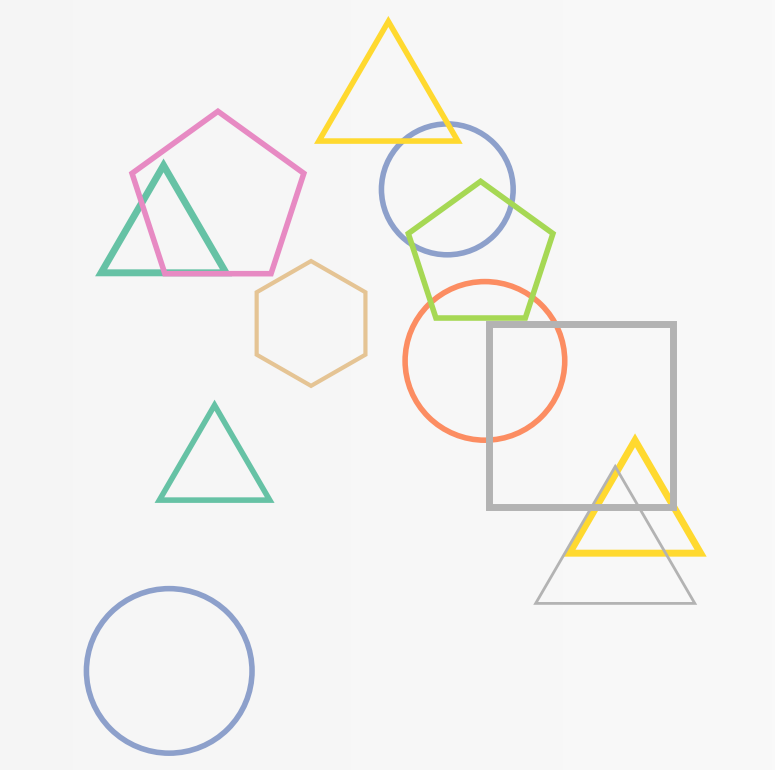[{"shape": "triangle", "thickness": 2.5, "radius": 0.47, "center": [0.211, 0.692]}, {"shape": "triangle", "thickness": 2, "radius": 0.41, "center": [0.277, 0.392]}, {"shape": "circle", "thickness": 2, "radius": 0.51, "center": [0.626, 0.531]}, {"shape": "circle", "thickness": 2, "radius": 0.53, "center": [0.218, 0.129]}, {"shape": "circle", "thickness": 2, "radius": 0.42, "center": [0.577, 0.754]}, {"shape": "pentagon", "thickness": 2, "radius": 0.58, "center": [0.281, 0.739]}, {"shape": "pentagon", "thickness": 2, "radius": 0.49, "center": [0.62, 0.666]}, {"shape": "triangle", "thickness": 2, "radius": 0.52, "center": [0.501, 0.869]}, {"shape": "triangle", "thickness": 2.5, "radius": 0.49, "center": [0.819, 0.33]}, {"shape": "hexagon", "thickness": 1.5, "radius": 0.41, "center": [0.401, 0.58]}, {"shape": "square", "thickness": 2.5, "radius": 0.6, "center": [0.749, 0.46]}, {"shape": "triangle", "thickness": 1, "radius": 0.59, "center": [0.794, 0.276]}]